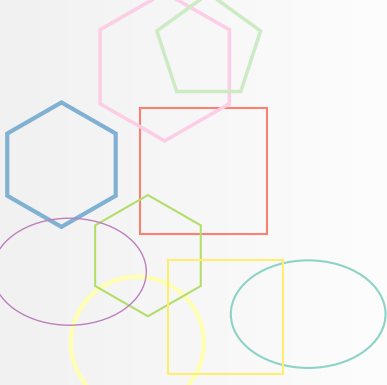[{"shape": "oval", "thickness": 1.5, "radius": 1.0, "center": [0.795, 0.184]}, {"shape": "circle", "thickness": 3, "radius": 0.86, "center": [0.354, 0.11]}, {"shape": "square", "thickness": 1.5, "radius": 0.82, "center": [0.526, 0.555]}, {"shape": "hexagon", "thickness": 3, "radius": 0.81, "center": [0.159, 0.572]}, {"shape": "hexagon", "thickness": 1.5, "radius": 0.79, "center": [0.382, 0.336]}, {"shape": "hexagon", "thickness": 2.5, "radius": 0.96, "center": [0.425, 0.827]}, {"shape": "oval", "thickness": 1, "radius": 0.99, "center": [0.179, 0.294]}, {"shape": "pentagon", "thickness": 2.5, "radius": 0.7, "center": [0.539, 0.876]}, {"shape": "square", "thickness": 1.5, "radius": 0.74, "center": [0.582, 0.177]}]